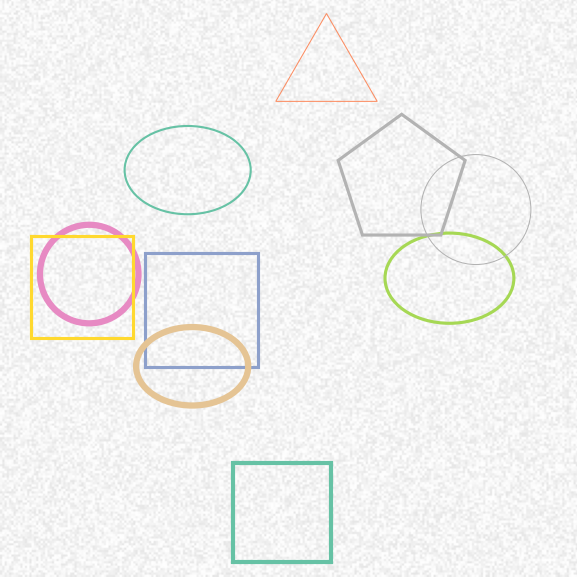[{"shape": "square", "thickness": 2, "radius": 0.43, "center": [0.488, 0.111]}, {"shape": "oval", "thickness": 1, "radius": 0.55, "center": [0.325, 0.705]}, {"shape": "triangle", "thickness": 0.5, "radius": 0.51, "center": [0.565, 0.874]}, {"shape": "square", "thickness": 1.5, "radius": 0.49, "center": [0.349, 0.462]}, {"shape": "circle", "thickness": 3, "radius": 0.43, "center": [0.155, 0.525]}, {"shape": "oval", "thickness": 1.5, "radius": 0.56, "center": [0.778, 0.517]}, {"shape": "square", "thickness": 1.5, "radius": 0.44, "center": [0.142, 0.503]}, {"shape": "oval", "thickness": 3, "radius": 0.49, "center": [0.333, 0.365]}, {"shape": "pentagon", "thickness": 1.5, "radius": 0.58, "center": [0.695, 0.686]}, {"shape": "circle", "thickness": 0.5, "radius": 0.48, "center": [0.824, 0.636]}]